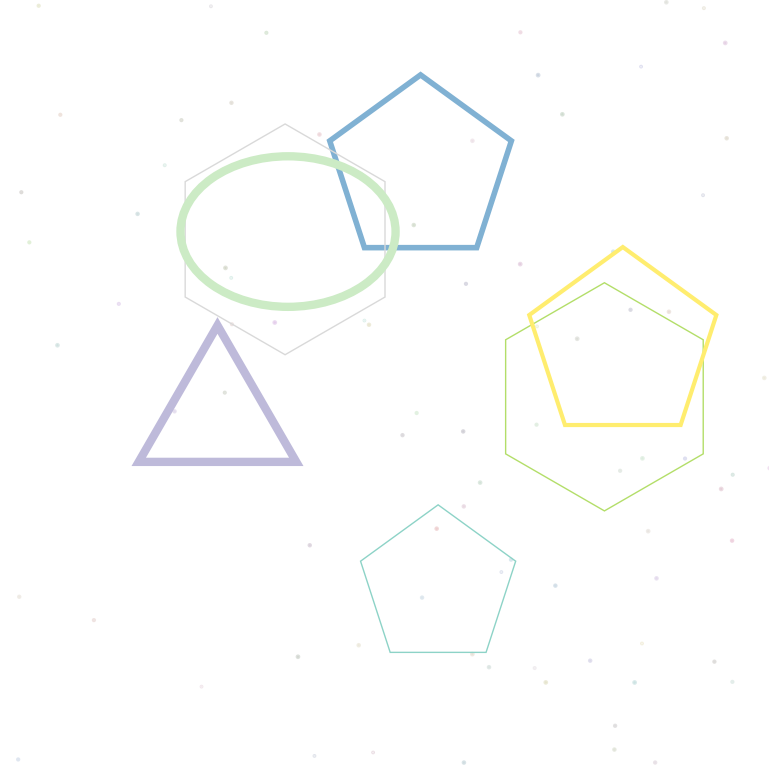[{"shape": "pentagon", "thickness": 0.5, "radius": 0.53, "center": [0.569, 0.238]}, {"shape": "triangle", "thickness": 3, "radius": 0.59, "center": [0.282, 0.459]}, {"shape": "pentagon", "thickness": 2, "radius": 0.62, "center": [0.546, 0.779]}, {"shape": "hexagon", "thickness": 0.5, "radius": 0.74, "center": [0.785, 0.485]}, {"shape": "hexagon", "thickness": 0.5, "radius": 0.75, "center": [0.37, 0.689]}, {"shape": "oval", "thickness": 3, "radius": 0.7, "center": [0.374, 0.699]}, {"shape": "pentagon", "thickness": 1.5, "radius": 0.64, "center": [0.809, 0.551]}]